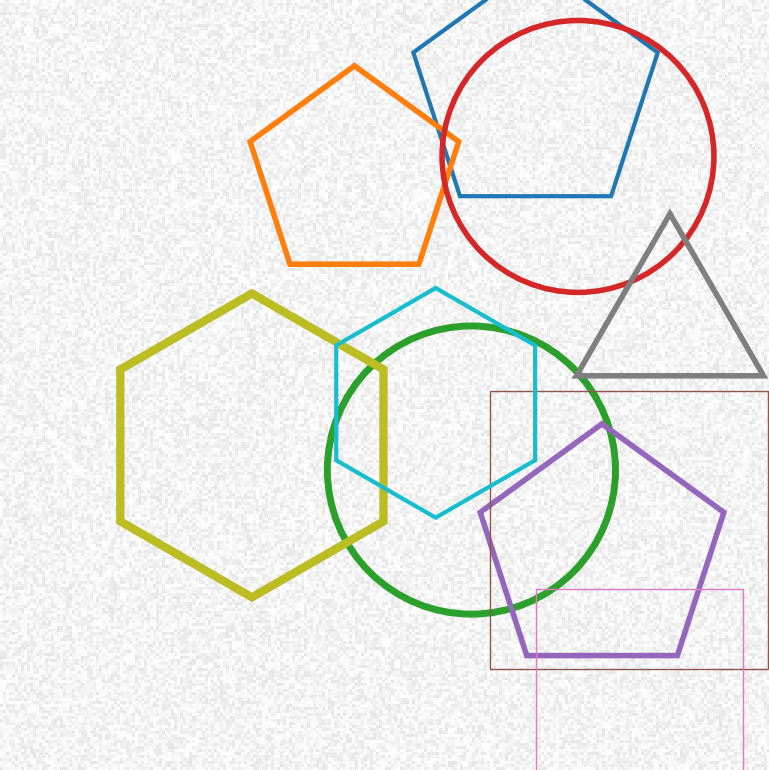[{"shape": "pentagon", "thickness": 1.5, "radius": 0.83, "center": [0.695, 0.88]}, {"shape": "pentagon", "thickness": 2, "radius": 0.71, "center": [0.46, 0.772]}, {"shape": "circle", "thickness": 2.5, "radius": 0.94, "center": [0.612, 0.39]}, {"shape": "circle", "thickness": 2, "radius": 0.88, "center": [0.751, 0.797]}, {"shape": "pentagon", "thickness": 2, "radius": 0.83, "center": [0.782, 0.283]}, {"shape": "square", "thickness": 0.5, "radius": 0.9, "center": [0.817, 0.312]}, {"shape": "square", "thickness": 0.5, "radius": 0.67, "center": [0.831, 0.1]}, {"shape": "triangle", "thickness": 2, "radius": 0.7, "center": [0.87, 0.582]}, {"shape": "hexagon", "thickness": 3, "radius": 0.99, "center": [0.327, 0.422]}, {"shape": "hexagon", "thickness": 1.5, "radius": 0.75, "center": [0.566, 0.477]}]